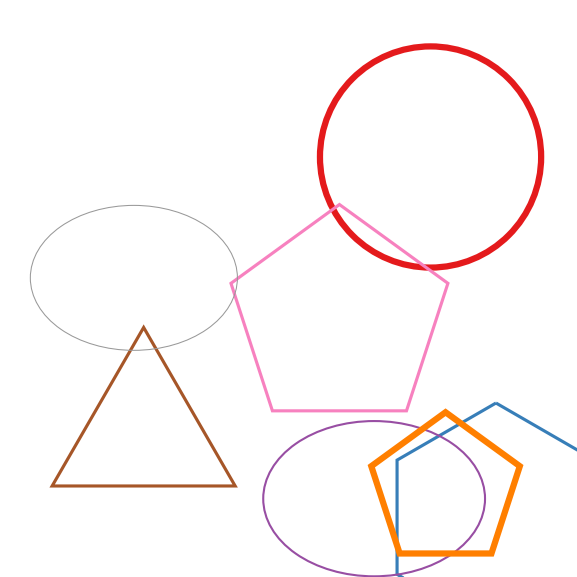[{"shape": "circle", "thickness": 3, "radius": 0.96, "center": [0.746, 0.727]}, {"shape": "hexagon", "thickness": 1.5, "radius": 0.99, "center": [0.859, 0.104]}, {"shape": "oval", "thickness": 1, "radius": 0.96, "center": [0.648, 0.136]}, {"shape": "pentagon", "thickness": 3, "radius": 0.68, "center": [0.772, 0.15]}, {"shape": "triangle", "thickness": 1.5, "radius": 0.91, "center": [0.249, 0.249]}, {"shape": "pentagon", "thickness": 1.5, "radius": 0.99, "center": [0.588, 0.448]}, {"shape": "oval", "thickness": 0.5, "radius": 0.9, "center": [0.232, 0.518]}]